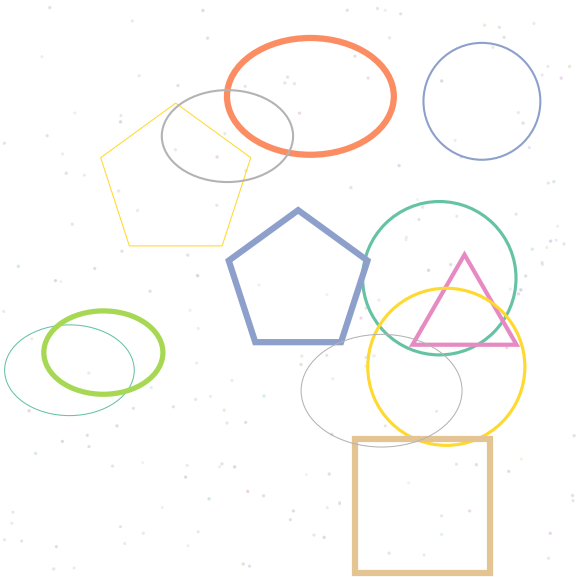[{"shape": "circle", "thickness": 1.5, "radius": 0.66, "center": [0.761, 0.517]}, {"shape": "oval", "thickness": 0.5, "radius": 0.56, "center": [0.12, 0.358]}, {"shape": "oval", "thickness": 3, "radius": 0.72, "center": [0.538, 0.832]}, {"shape": "circle", "thickness": 1, "radius": 0.51, "center": [0.834, 0.824]}, {"shape": "pentagon", "thickness": 3, "radius": 0.63, "center": [0.516, 0.509]}, {"shape": "triangle", "thickness": 2, "radius": 0.52, "center": [0.804, 0.454]}, {"shape": "oval", "thickness": 2.5, "radius": 0.52, "center": [0.179, 0.389]}, {"shape": "pentagon", "thickness": 0.5, "radius": 0.68, "center": [0.304, 0.684]}, {"shape": "circle", "thickness": 1.5, "radius": 0.68, "center": [0.773, 0.364]}, {"shape": "square", "thickness": 3, "radius": 0.58, "center": [0.731, 0.123]}, {"shape": "oval", "thickness": 1, "radius": 0.57, "center": [0.394, 0.763]}, {"shape": "oval", "thickness": 0.5, "radius": 0.7, "center": [0.661, 0.323]}]